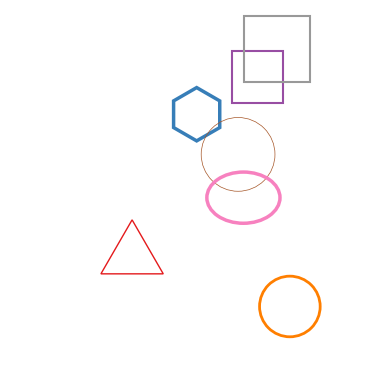[{"shape": "triangle", "thickness": 1, "radius": 0.47, "center": [0.343, 0.335]}, {"shape": "hexagon", "thickness": 2.5, "radius": 0.35, "center": [0.511, 0.703]}, {"shape": "square", "thickness": 1.5, "radius": 0.33, "center": [0.669, 0.8]}, {"shape": "circle", "thickness": 2, "radius": 0.39, "center": [0.753, 0.204]}, {"shape": "circle", "thickness": 0.5, "radius": 0.48, "center": [0.618, 0.599]}, {"shape": "oval", "thickness": 2.5, "radius": 0.47, "center": [0.632, 0.487]}, {"shape": "square", "thickness": 1.5, "radius": 0.43, "center": [0.72, 0.873]}]